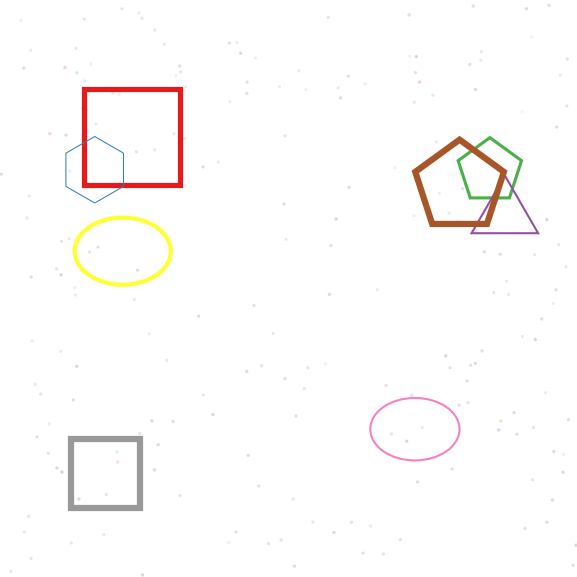[{"shape": "square", "thickness": 2.5, "radius": 0.42, "center": [0.229, 0.762]}, {"shape": "hexagon", "thickness": 0.5, "radius": 0.29, "center": [0.164, 0.705]}, {"shape": "pentagon", "thickness": 1.5, "radius": 0.29, "center": [0.848, 0.703]}, {"shape": "triangle", "thickness": 1, "radius": 0.33, "center": [0.874, 0.629]}, {"shape": "oval", "thickness": 2, "radius": 0.42, "center": [0.213, 0.564]}, {"shape": "pentagon", "thickness": 3, "radius": 0.4, "center": [0.796, 0.677]}, {"shape": "oval", "thickness": 1, "radius": 0.39, "center": [0.718, 0.256]}, {"shape": "square", "thickness": 3, "radius": 0.3, "center": [0.183, 0.179]}]